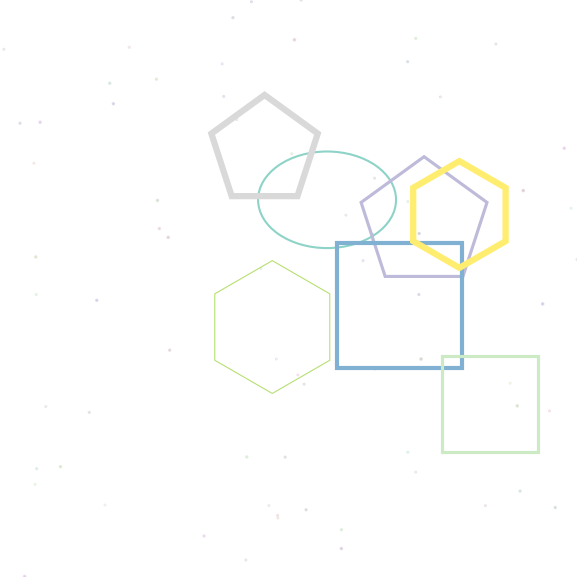[{"shape": "oval", "thickness": 1, "radius": 0.6, "center": [0.566, 0.653]}, {"shape": "pentagon", "thickness": 1.5, "radius": 0.57, "center": [0.734, 0.613]}, {"shape": "square", "thickness": 2, "radius": 0.54, "center": [0.691, 0.47]}, {"shape": "hexagon", "thickness": 0.5, "radius": 0.57, "center": [0.471, 0.433]}, {"shape": "pentagon", "thickness": 3, "radius": 0.48, "center": [0.458, 0.738]}, {"shape": "square", "thickness": 1.5, "radius": 0.41, "center": [0.848, 0.3]}, {"shape": "hexagon", "thickness": 3, "radius": 0.46, "center": [0.795, 0.628]}]